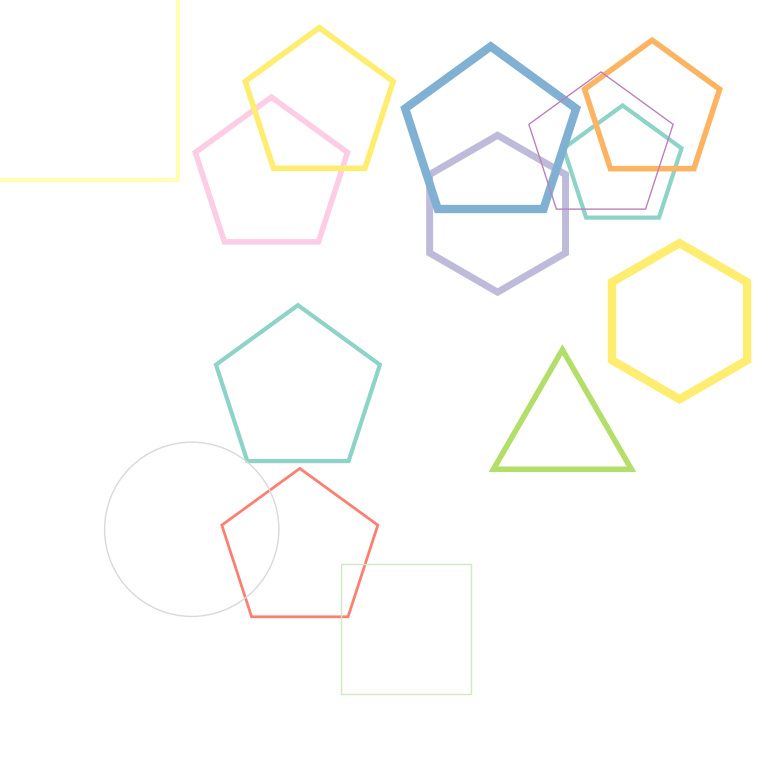[{"shape": "pentagon", "thickness": 1.5, "radius": 0.4, "center": [0.809, 0.783]}, {"shape": "pentagon", "thickness": 1.5, "radius": 0.56, "center": [0.387, 0.492]}, {"shape": "square", "thickness": 1.5, "radius": 0.59, "center": [0.112, 0.885]}, {"shape": "hexagon", "thickness": 2.5, "radius": 0.51, "center": [0.646, 0.722]}, {"shape": "pentagon", "thickness": 1, "radius": 0.53, "center": [0.389, 0.285]}, {"shape": "pentagon", "thickness": 3, "radius": 0.58, "center": [0.637, 0.823]}, {"shape": "pentagon", "thickness": 2, "radius": 0.46, "center": [0.847, 0.856]}, {"shape": "triangle", "thickness": 2, "radius": 0.52, "center": [0.73, 0.442]}, {"shape": "pentagon", "thickness": 2, "radius": 0.52, "center": [0.353, 0.77]}, {"shape": "circle", "thickness": 0.5, "radius": 0.57, "center": [0.249, 0.313]}, {"shape": "pentagon", "thickness": 0.5, "radius": 0.49, "center": [0.781, 0.808]}, {"shape": "square", "thickness": 0.5, "radius": 0.42, "center": [0.527, 0.183]}, {"shape": "pentagon", "thickness": 2, "radius": 0.5, "center": [0.415, 0.863]}, {"shape": "hexagon", "thickness": 3, "radius": 0.51, "center": [0.883, 0.583]}]